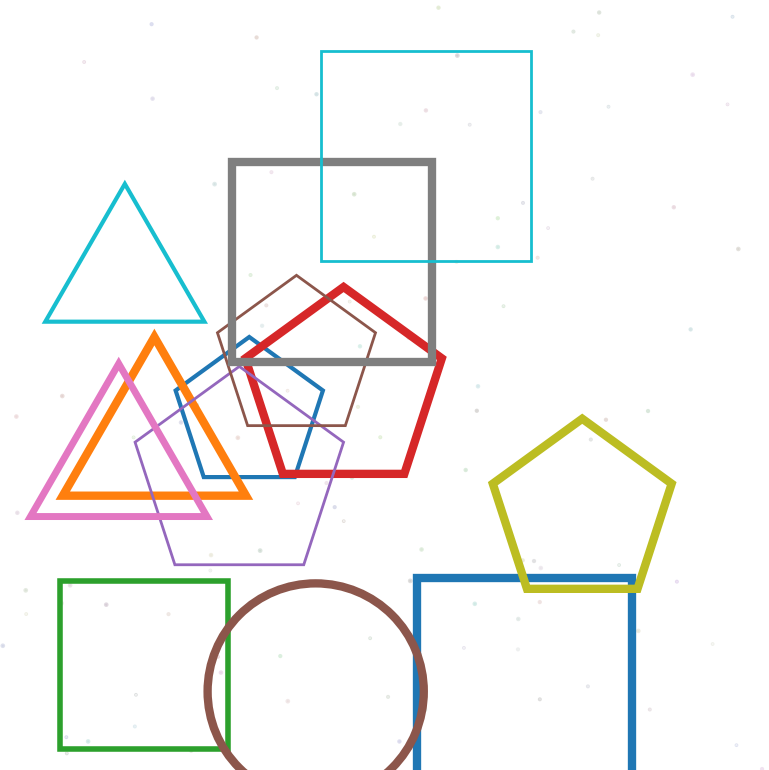[{"shape": "square", "thickness": 3, "radius": 0.7, "center": [0.682, 0.109]}, {"shape": "pentagon", "thickness": 1.5, "radius": 0.5, "center": [0.324, 0.462]}, {"shape": "triangle", "thickness": 3, "radius": 0.69, "center": [0.201, 0.425]}, {"shape": "square", "thickness": 2, "radius": 0.55, "center": [0.187, 0.136]}, {"shape": "pentagon", "thickness": 3, "radius": 0.67, "center": [0.446, 0.493]}, {"shape": "pentagon", "thickness": 1, "radius": 0.71, "center": [0.311, 0.382]}, {"shape": "pentagon", "thickness": 1, "radius": 0.54, "center": [0.385, 0.535]}, {"shape": "circle", "thickness": 3, "radius": 0.7, "center": [0.41, 0.102]}, {"shape": "triangle", "thickness": 2.5, "radius": 0.66, "center": [0.154, 0.395]}, {"shape": "square", "thickness": 3, "radius": 0.65, "center": [0.431, 0.66]}, {"shape": "pentagon", "thickness": 3, "radius": 0.61, "center": [0.756, 0.334]}, {"shape": "square", "thickness": 1, "radius": 0.68, "center": [0.554, 0.797]}, {"shape": "triangle", "thickness": 1.5, "radius": 0.6, "center": [0.162, 0.642]}]